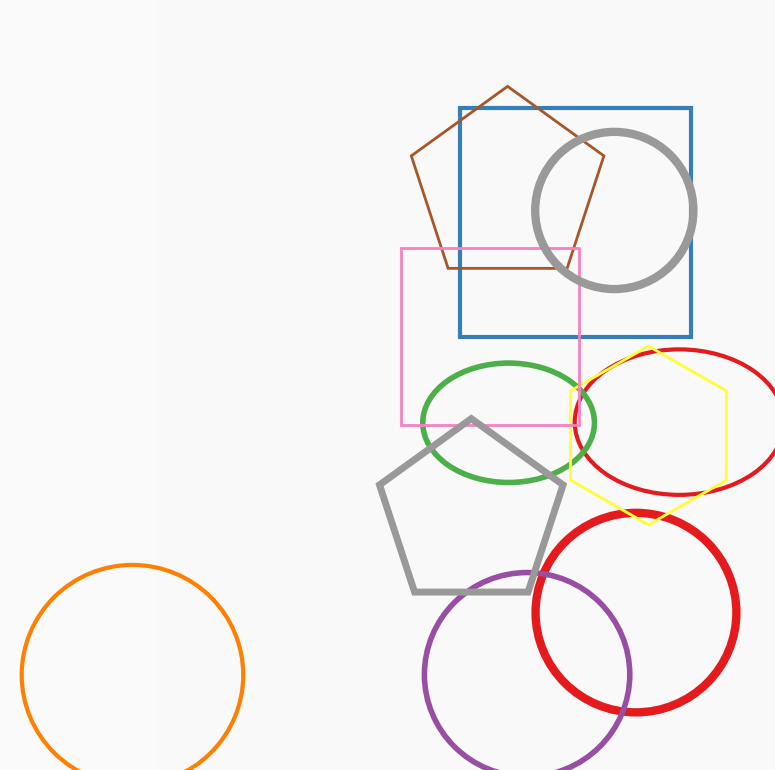[{"shape": "oval", "thickness": 1.5, "radius": 0.67, "center": [0.877, 0.452]}, {"shape": "circle", "thickness": 3, "radius": 0.65, "center": [0.821, 0.204]}, {"shape": "square", "thickness": 1.5, "radius": 0.74, "center": [0.742, 0.711]}, {"shape": "oval", "thickness": 2, "radius": 0.55, "center": [0.656, 0.451]}, {"shape": "circle", "thickness": 2, "radius": 0.66, "center": [0.68, 0.124]}, {"shape": "circle", "thickness": 1.5, "radius": 0.71, "center": [0.171, 0.123]}, {"shape": "hexagon", "thickness": 1, "radius": 0.58, "center": [0.837, 0.434]}, {"shape": "pentagon", "thickness": 1, "radius": 0.65, "center": [0.655, 0.757]}, {"shape": "square", "thickness": 1, "radius": 0.57, "center": [0.632, 0.564]}, {"shape": "pentagon", "thickness": 2.5, "radius": 0.62, "center": [0.608, 0.332]}, {"shape": "circle", "thickness": 3, "radius": 0.51, "center": [0.793, 0.727]}]